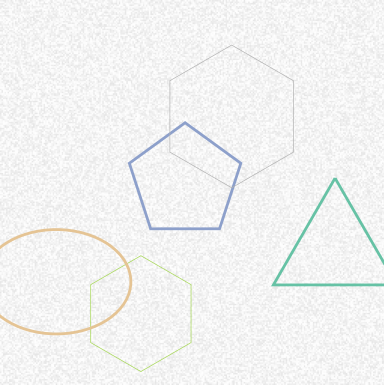[{"shape": "triangle", "thickness": 2, "radius": 0.92, "center": [0.87, 0.352]}, {"shape": "pentagon", "thickness": 2, "radius": 0.76, "center": [0.481, 0.529]}, {"shape": "hexagon", "thickness": 0.5, "radius": 0.75, "center": [0.366, 0.185]}, {"shape": "oval", "thickness": 2, "radius": 0.97, "center": [0.146, 0.268]}, {"shape": "hexagon", "thickness": 0.5, "radius": 0.93, "center": [0.602, 0.698]}]